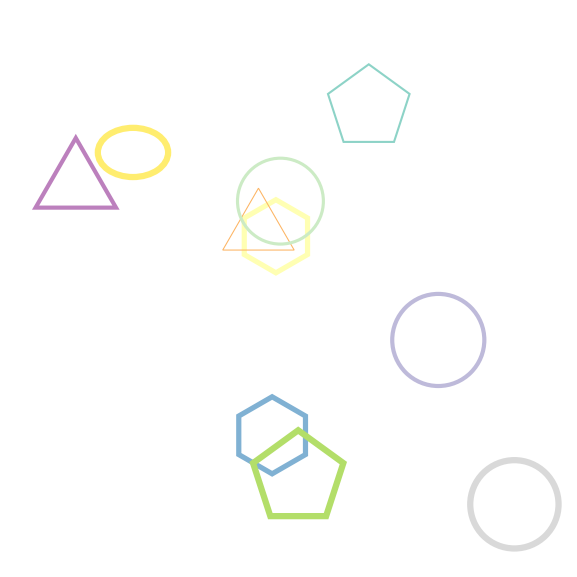[{"shape": "pentagon", "thickness": 1, "radius": 0.37, "center": [0.639, 0.813]}, {"shape": "hexagon", "thickness": 2.5, "radius": 0.32, "center": [0.478, 0.59]}, {"shape": "circle", "thickness": 2, "radius": 0.4, "center": [0.759, 0.41]}, {"shape": "hexagon", "thickness": 2.5, "radius": 0.33, "center": [0.471, 0.245]}, {"shape": "triangle", "thickness": 0.5, "radius": 0.36, "center": [0.448, 0.602]}, {"shape": "pentagon", "thickness": 3, "radius": 0.41, "center": [0.516, 0.172]}, {"shape": "circle", "thickness": 3, "radius": 0.38, "center": [0.891, 0.126]}, {"shape": "triangle", "thickness": 2, "radius": 0.4, "center": [0.131, 0.68]}, {"shape": "circle", "thickness": 1.5, "radius": 0.37, "center": [0.486, 0.651]}, {"shape": "oval", "thickness": 3, "radius": 0.3, "center": [0.23, 0.735]}]